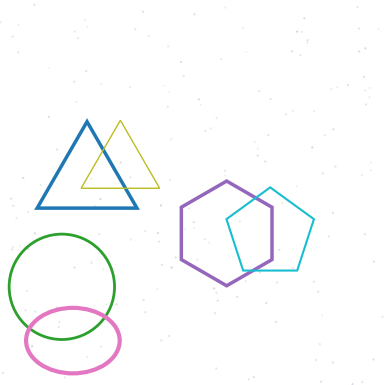[{"shape": "triangle", "thickness": 2.5, "radius": 0.75, "center": [0.226, 0.534]}, {"shape": "circle", "thickness": 2, "radius": 0.68, "center": [0.161, 0.255]}, {"shape": "hexagon", "thickness": 2.5, "radius": 0.68, "center": [0.589, 0.394]}, {"shape": "oval", "thickness": 3, "radius": 0.61, "center": [0.189, 0.115]}, {"shape": "triangle", "thickness": 1, "radius": 0.59, "center": [0.313, 0.57]}, {"shape": "pentagon", "thickness": 1.5, "radius": 0.6, "center": [0.702, 0.394]}]